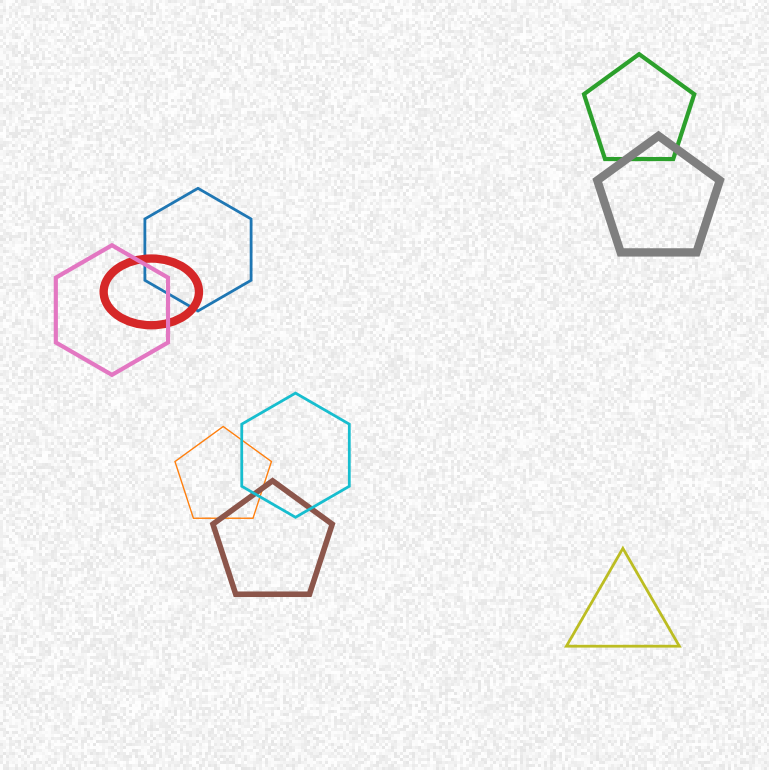[{"shape": "hexagon", "thickness": 1, "radius": 0.4, "center": [0.257, 0.676]}, {"shape": "pentagon", "thickness": 0.5, "radius": 0.33, "center": [0.29, 0.38]}, {"shape": "pentagon", "thickness": 1.5, "radius": 0.38, "center": [0.83, 0.854]}, {"shape": "oval", "thickness": 3, "radius": 0.31, "center": [0.197, 0.621]}, {"shape": "pentagon", "thickness": 2, "radius": 0.41, "center": [0.354, 0.294]}, {"shape": "hexagon", "thickness": 1.5, "radius": 0.42, "center": [0.145, 0.597]}, {"shape": "pentagon", "thickness": 3, "radius": 0.42, "center": [0.855, 0.74]}, {"shape": "triangle", "thickness": 1, "radius": 0.42, "center": [0.809, 0.203]}, {"shape": "hexagon", "thickness": 1, "radius": 0.4, "center": [0.384, 0.409]}]